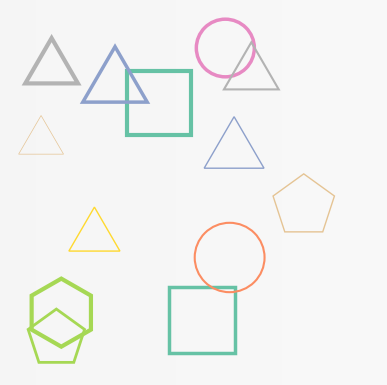[{"shape": "square", "thickness": 3, "radius": 0.42, "center": [0.41, 0.733]}, {"shape": "square", "thickness": 2.5, "radius": 0.43, "center": [0.521, 0.169]}, {"shape": "circle", "thickness": 1.5, "radius": 0.45, "center": [0.593, 0.331]}, {"shape": "triangle", "thickness": 1, "radius": 0.45, "center": [0.604, 0.608]}, {"shape": "triangle", "thickness": 2.5, "radius": 0.48, "center": [0.297, 0.783]}, {"shape": "circle", "thickness": 2.5, "radius": 0.37, "center": [0.582, 0.875]}, {"shape": "hexagon", "thickness": 3, "radius": 0.44, "center": [0.158, 0.188]}, {"shape": "pentagon", "thickness": 2, "radius": 0.38, "center": [0.145, 0.121]}, {"shape": "triangle", "thickness": 1, "radius": 0.38, "center": [0.244, 0.386]}, {"shape": "triangle", "thickness": 0.5, "radius": 0.33, "center": [0.106, 0.633]}, {"shape": "pentagon", "thickness": 1, "radius": 0.42, "center": [0.784, 0.465]}, {"shape": "triangle", "thickness": 1.5, "radius": 0.41, "center": [0.649, 0.809]}, {"shape": "triangle", "thickness": 3, "radius": 0.39, "center": [0.133, 0.823]}]